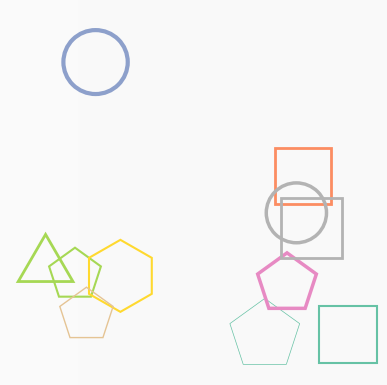[{"shape": "pentagon", "thickness": 0.5, "radius": 0.47, "center": [0.683, 0.13]}, {"shape": "square", "thickness": 1.5, "radius": 0.37, "center": [0.898, 0.132]}, {"shape": "square", "thickness": 2, "radius": 0.36, "center": [0.783, 0.543]}, {"shape": "circle", "thickness": 3, "radius": 0.42, "center": [0.247, 0.839]}, {"shape": "pentagon", "thickness": 2.5, "radius": 0.4, "center": [0.741, 0.264]}, {"shape": "triangle", "thickness": 2, "radius": 0.41, "center": [0.118, 0.31]}, {"shape": "pentagon", "thickness": 1.5, "radius": 0.35, "center": [0.194, 0.286]}, {"shape": "hexagon", "thickness": 1.5, "radius": 0.47, "center": [0.311, 0.284]}, {"shape": "pentagon", "thickness": 1, "radius": 0.36, "center": [0.223, 0.182]}, {"shape": "circle", "thickness": 2.5, "radius": 0.39, "center": [0.765, 0.447]}, {"shape": "square", "thickness": 2, "radius": 0.39, "center": [0.804, 0.409]}]